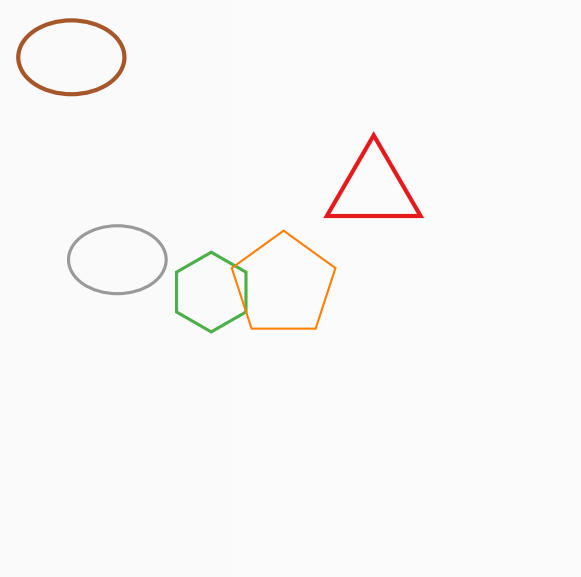[{"shape": "triangle", "thickness": 2, "radius": 0.47, "center": [0.643, 0.672]}, {"shape": "hexagon", "thickness": 1.5, "radius": 0.34, "center": [0.363, 0.493]}, {"shape": "pentagon", "thickness": 1, "radius": 0.47, "center": [0.488, 0.506]}, {"shape": "oval", "thickness": 2, "radius": 0.46, "center": [0.123, 0.9]}, {"shape": "oval", "thickness": 1.5, "radius": 0.42, "center": [0.202, 0.549]}]